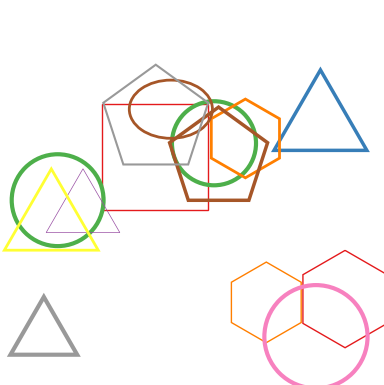[{"shape": "hexagon", "thickness": 1, "radius": 0.63, "center": [0.896, 0.223]}, {"shape": "square", "thickness": 1, "radius": 0.69, "center": [0.402, 0.593]}, {"shape": "triangle", "thickness": 2.5, "radius": 0.7, "center": [0.832, 0.679]}, {"shape": "circle", "thickness": 3, "radius": 0.55, "center": [0.556, 0.628]}, {"shape": "circle", "thickness": 3, "radius": 0.6, "center": [0.15, 0.48]}, {"shape": "triangle", "thickness": 0.5, "radius": 0.55, "center": [0.216, 0.451]}, {"shape": "hexagon", "thickness": 1, "radius": 0.52, "center": [0.692, 0.215]}, {"shape": "hexagon", "thickness": 2, "radius": 0.51, "center": [0.637, 0.64]}, {"shape": "triangle", "thickness": 2, "radius": 0.7, "center": [0.133, 0.421]}, {"shape": "oval", "thickness": 2, "radius": 0.54, "center": [0.444, 0.716]}, {"shape": "pentagon", "thickness": 2.5, "radius": 0.67, "center": [0.568, 0.588]}, {"shape": "circle", "thickness": 3, "radius": 0.67, "center": [0.821, 0.125]}, {"shape": "triangle", "thickness": 3, "radius": 0.5, "center": [0.114, 0.129]}, {"shape": "pentagon", "thickness": 1.5, "radius": 0.72, "center": [0.405, 0.689]}]